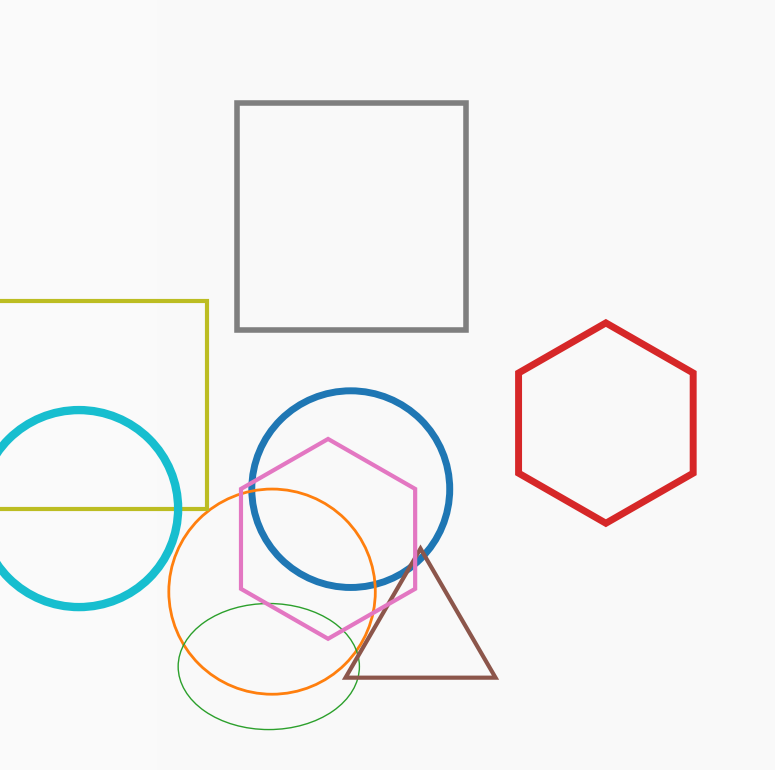[{"shape": "circle", "thickness": 2.5, "radius": 0.64, "center": [0.453, 0.365]}, {"shape": "circle", "thickness": 1, "radius": 0.67, "center": [0.351, 0.232]}, {"shape": "oval", "thickness": 0.5, "radius": 0.58, "center": [0.347, 0.134]}, {"shape": "hexagon", "thickness": 2.5, "radius": 0.65, "center": [0.782, 0.451]}, {"shape": "triangle", "thickness": 1.5, "radius": 0.56, "center": [0.543, 0.176]}, {"shape": "hexagon", "thickness": 1.5, "radius": 0.65, "center": [0.423, 0.3]}, {"shape": "square", "thickness": 2, "radius": 0.74, "center": [0.453, 0.719]}, {"shape": "square", "thickness": 1.5, "radius": 0.67, "center": [0.132, 0.474]}, {"shape": "circle", "thickness": 3, "radius": 0.64, "center": [0.102, 0.34]}]